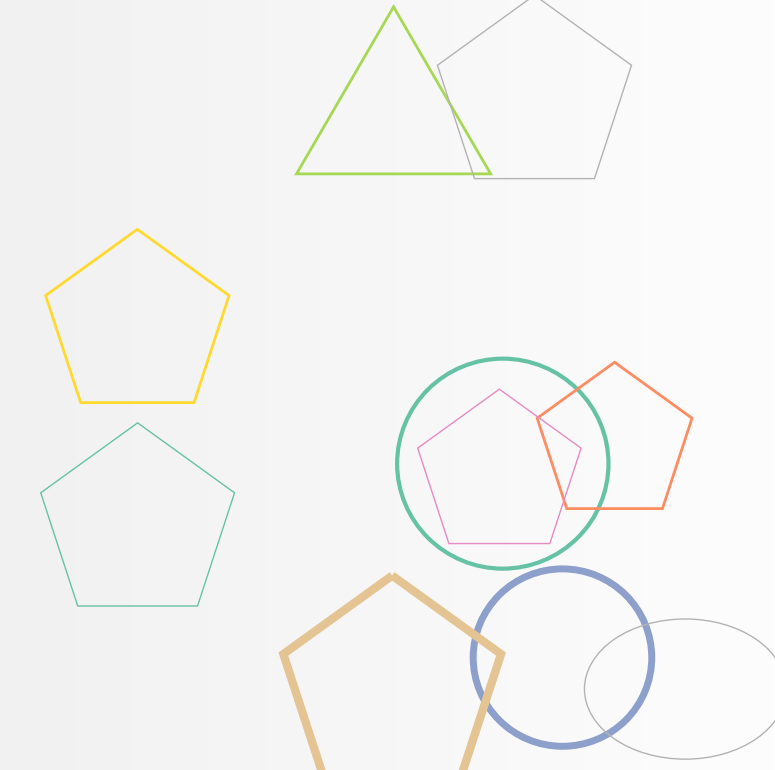[{"shape": "pentagon", "thickness": 0.5, "radius": 0.66, "center": [0.178, 0.319]}, {"shape": "circle", "thickness": 1.5, "radius": 0.68, "center": [0.649, 0.398]}, {"shape": "pentagon", "thickness": 1, "radius": 0.53, "center": [0.793, 0.424]}, {"shape": "circle", "thickness": 2.5, "radius": 0.58, "center": [0.726, 0.146]}, {"shape": "pentagon", "thickness": 0.5, "radius": 0.55, "center": [0.644, 0.384]}, {"shape": "triangle", "thickness": 1, "radius": 0.72, "center": [0.508, 0.846]}, {"shape": "pentagon", "thickness": 1, "radius": 0.62, "center": [0.177, 0.578]}, {"shape": "pentagon", "thickness": 3, "radius": 0.74, "center": [0.506, 0.105]}, {"shape": "pentagon", "thickness": 0.5, "radius": 0.66, "center": [0.69, 0.875]}, {"shape": "oval", "thickness": 0.5, "radius": 0.65, "center": [0.884, 0.105]}]